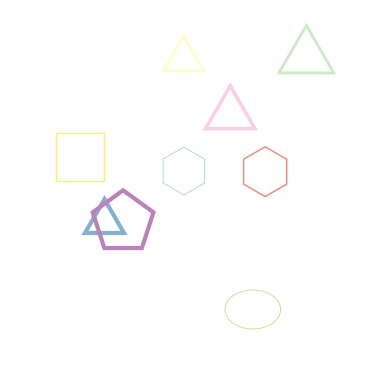[{"shape": "hexagon", "thickness": 0.5, "radius": 0.31, "center": [0.477, 0.556]}, {"shape": "triangle", "thickness": 1.5, "radius": 0.3, "center": [0.477, 0.847]}, {"shape": "hexagon", "thickness": 1, "radius": 0.32, "center": [0.689, 0.554]}, {"shape": "triangle", "thickness": 3, "radius": 0.29, "center": [0.271, 0.424]}, {"shape": "oval", "thickness": 0.5, "radius": 0.36, "center": [0.657, 0.196]}, {"shape": "triangle", "thickness": 2.5, "radius": 0.37, "center": [0.598, 0.703]}, {"shape": "pentagon", "thickness": 3, "radius": 0.41, "center": [0.32, 0.423]}, {"shape": "triangle", "thickness": 2, "radius": 0.41, "center": [0.796, 0.852]}, {"shape": "square", "thickness": 1, "radius": 0.31, "center": [0.208, 0.593]}]